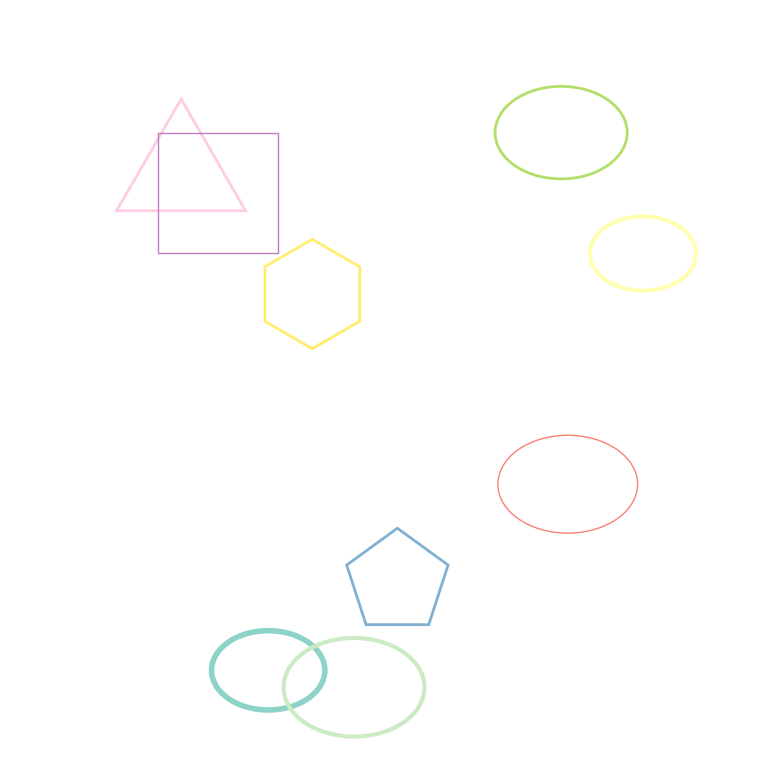[{"shape": "oval", "thickness": 2, "radius": 0.37, "center": [0.348, 0.129]}, {"shape": "oval", "thickness": 1.5, "radius": 0.34, "center": [0.835, 0.671]}, {"shape": "oval", "thickness": 0.5, "radius": 0.45, "center": [0.737, 0.371]}, {"shape": "pentagon", "thickness": 1, "radius": 0.35, "center": [0.516, 0.245]}, {"shape": "oval", "thickness": 1, "radius": 0.43, "center": [0.729, 0.828]}, {"shape": "triangle", "thickness": 1, "radius": 0.48, "center": [0.235, 0.775]}, {"shape": "square", "thickness": 0.5, "radius": 0.39, "center": [0.283, 0.749]}, {"shape": "oval", "thickness": 1.5, "radius": 0.46, "center": [0.46, 0.107]}, {"shape": "hexagon", "thickness": 1, "radius": 0.36, "center": [0.406, 0.618]}]